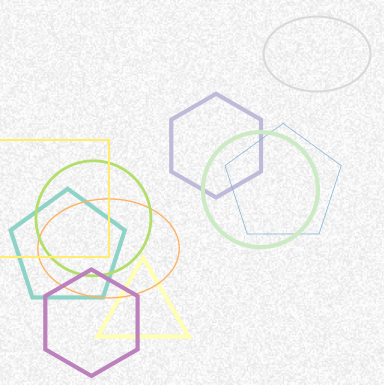[{"shape": "pentagon", "thickness": 3, "radius": 0.78, "center": [0.176, 0.354]}, {"shape": "triangle", "thickness": 3, "radius": 0.68, "center": [0.372, 0.194]}, {"shape": "hexagon", "thickness": 3, "radius": 0.67, "center": [0.561, 0.622]}, {"shape": "pentagon", "thickness": 0.5, "radius": 0.79, "center": [0.735, 0.521]}, {"shape": "oval", "thickness": 1, "radius": 0.92, "center": [0.282, 0.355]}, {"shape": "circle", "thickness": 2, "radius": 0.75, "center": [0.243, 0.433]}, {"shape": "oval", "thickness": 1.5, "radius": 0.69, "center": [0.823, 0.86]}, {"shape": "hexagon", "thickness": 3, "radius": 0.69, "center": [0.238, 0.162]}, {"shape": "circle", "thickness": 3, "radius": 0.75, "center": [0.676, 0.508]}, {"shape": "square", "thickness": 1.5, "radius": 0.76, "center": [0.132, 0.485]}]